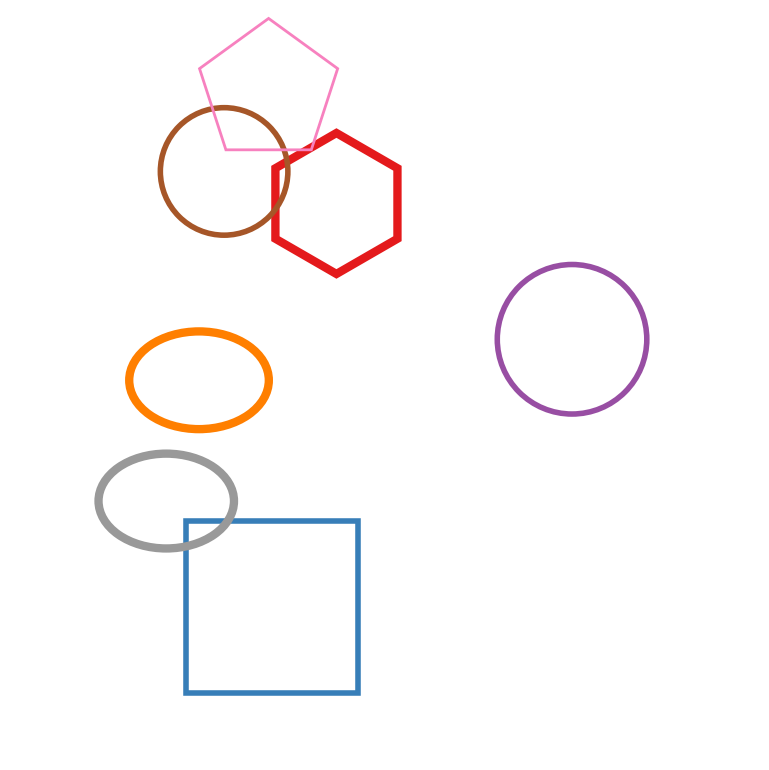[{"shape": "hexagon", "thickness": 3, "radius": 0.46, "center": [0.437, 0.736]}, {"shape": "square", "thickness": 2, "radius": 0.56, "center": [0.353, 0.211]}, {"shape": "circle", "thickness": 2, "radius": 0.49, "center": [0.743, 0.559]}, {"shape": "oval", "thickness": 3, "radius": 0.45, "center": [0.258, 0.506]}, {"shape": "circle", "thickness": 2, "radius": 0.41, "center": [0.291, 0.777]}, {"shape": "pentagon", "thickness": 1, "radius": 0.47, "center": [0.349, 0.882]}, {"shape": "oval", "thickness": 3, "radius": 0.44, "center": [0.216, 0.349]}]